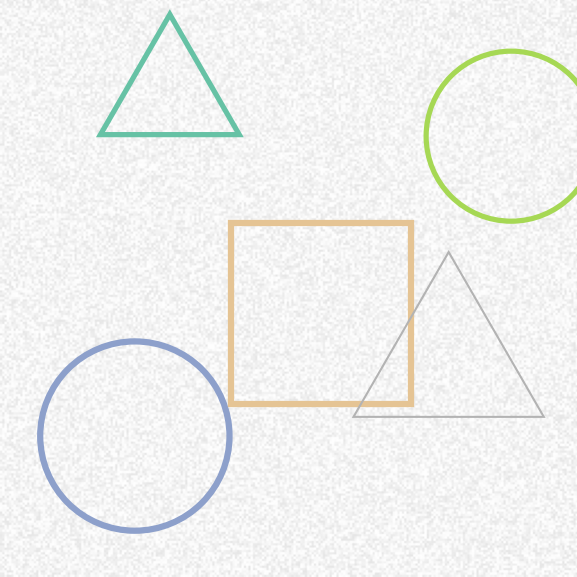[{"shape": "triangle", "thickness": 2.5, "radius": 0.69, "center": [0.294, 0.835]}, {"shape": "circle", "thickness": 3, "radius": 0.82, "center": [0.234, 0.244]}, {"shape": "circle", "thickness": 2.5, "radius": 0.74, "center": [0.885, 0.763]}, {"shape": "square", "thickness": 3, "radius": 0.78, "center": [0.556, 0.457]}, {"shape": "triangle", "thickness": 1, "radius": 0.95, "center": [0.777, 0.372]}]